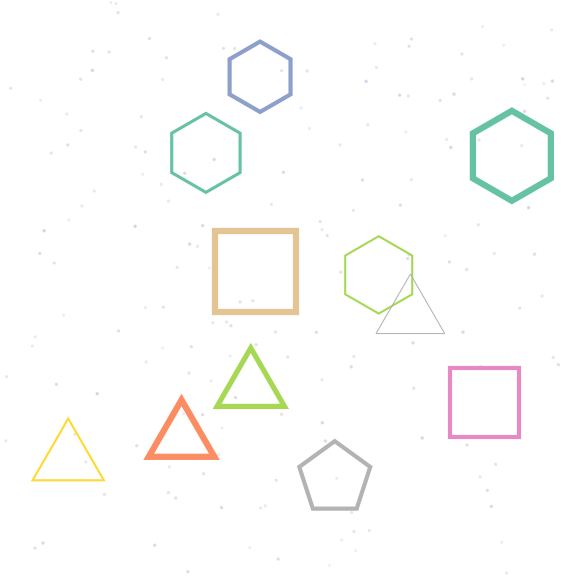[{"shape": "hexagon", "thickness": 3, "radius": 0.39, "center": [0.886, 0.729]}, {"shape": "hexagon", "thickness": 1.5, "radius": 0.34, "center": [0.357, 0.734]}, {"shape": "triangle", "thickness": 3, "radius": 0.33, "center": [0.314, 0.241]}, {"shape": "hexagon", "thickness": 2, "radius": 0.3, "center": [0.45, 0.866]}, {"shape": "square", "thickness": 2, "radius": 0.3, "center": [0.839, 0.303]}, {"shape": "triangle", "thickness": 2.5, "radius": 0.34, "center": [0.434, 0.329]}, {"shape": "hexagon", "thickness": 1, "radius": 0.34, "center": [0.656, 0.523]}, {"shape": "triangle", "thickness": 1, "radius": 0.36, "center": [0.118, 0.203]}, {"shape": "square", "thickness": 3, "radius": 0.35, "center": [0.443, 0.529]}, {"shape": "triangle", "thickness": 0.5, "radius": 0.34, "center": [0.711, 0.456]}, {"shape": "pentagon", "thickness": 2, "radius": 0.32, "center": [0.58, 0.171]}]